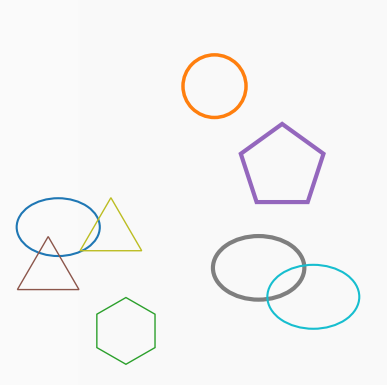[{"shape": "oval", "thickness": 1.5, "radius": 0.54, "center": [0.15, 0.41]}, {"shape": "circle", "thickness": 2.5, "radius": 0.41, "center": [0.554, 0.776]}, {"shape": "hexagon", "thickness": 1, "radius": 0.43, "center": [0.325, 0.141]}, {"shape": "pentagon", "thickness": 3, "radius": 0.56, "center": [0.728, 0.566]}, {"shape": "triangle", "thickness": 1, "radius": 0.46, "center": [0.124, 0.294]}, {"shape": "oval", "thickness": 3, "radius": 0.59, "center": [0.667, 0.304]}, {"shape": "triangle", "thickness": 1, "radius": 0.46, "center": [0.286, 0.395]}, {"shape": "oval", "thickness": 1.5, "radius": 0.59, "center": [0.809, 0.229]}]